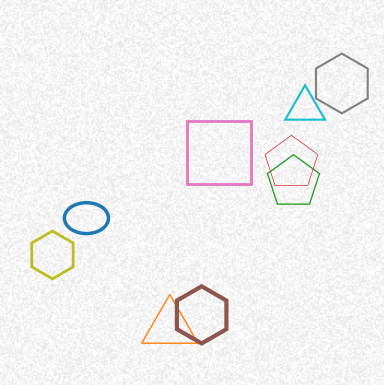[{"shape": "oval", "thickness": 2.5, "radius": 0.29, "center": [0.225, 0.433]}, {"shape": "triangle", "thickness": 1, "radius": 0.42, "center": [0.441, 0.151]}, {"shape": "pentagon", "thickness": 1, "radius": 0.35, "center": [0.762, 0.527]}, {"shape": "pentagon", "thickness": 0.5, "radius": 0.36, "center": [0.757, 0.576]}, {"shape": "hexagon", "thickness": 3, "radius": 0.37, "center": [0.524, 0.182]}, {"shape": "square", "thickness": 2, "radius": 0.41, "center": [0.569, 0.603]}, {"shape": "hexagon", "thickness": 1.5, "radius": 0.39, "center": [0.888, 0.783]}, {"shape": "hexagon", "thickness": 2, "radius": 0.31, "center": [0.136, 0.338]}, {"shape": "triangle", "thickness": 1.5, "radius": 0.3, "center": [0.792, 0.719]}]